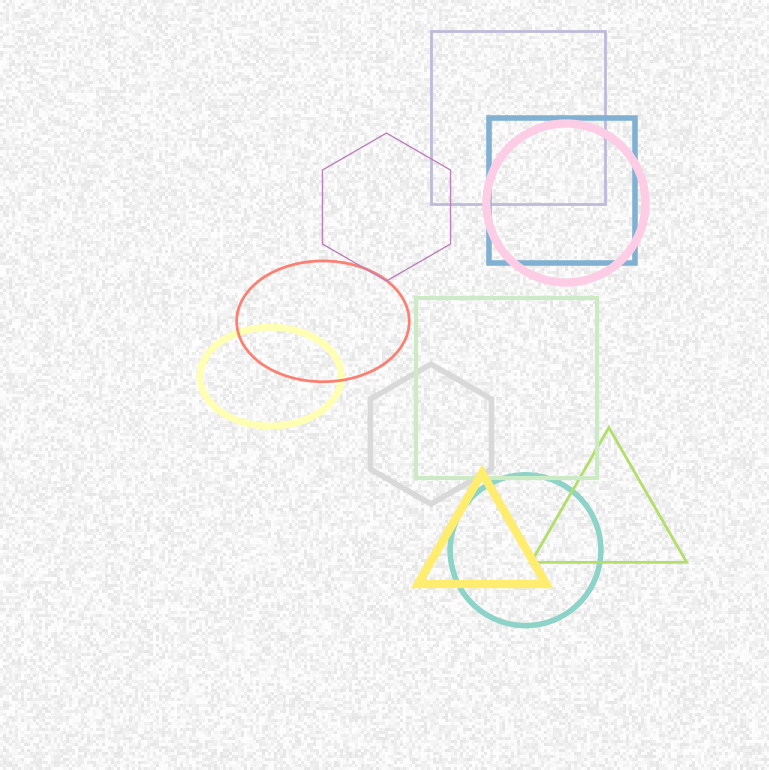[{"shape": "circle", "thickness": 2, "radius": 0.49, "center": [0.682, 0.285]}, {"shape": "oval", "thickness": 2.5, "radius": 0.46, "center": [0.351, 0.511]}, {"shape": "square", "thickness": 1, "radius": 0.56, "center": [0.673, 0.847]}, {"shape": "oval", "thickness": 1, "radius": 0.56, "center": [0.419, 0.583]}, {"shape": "square", "thickness": 2, "radius": 0.47, "center": [0.73, 0.753]}, {"shape": "triangle", "thickness": 1, "radius": 0.58, "center": [0.791, 0.328]}, {"shape": "circle", "thickness": 3, "radius": 0.52, "center": [0.735, 0.736]}, {"shape": "hexagon", "thickness": 2, "radius": 0.45, "center": [0.56, 0.436]}, {"shape": "hexagon", "thickness": 0.5, "radius": 0.48, "center": [0.502, 0.731]}, {"shape": "square", "thickness": 1.5, "radius": 0.59, "center": [0.658, 0.496]}, {"shape": "triangle", "thickness": 3, "radius": 0.48, "center": [0.626, 0.29]}]